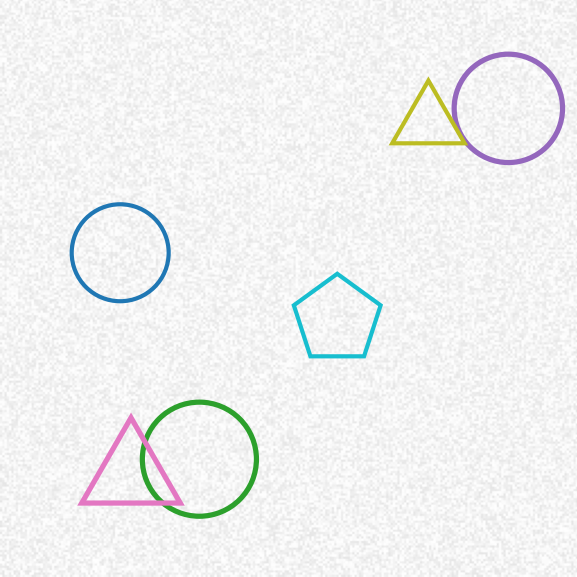[{"shape": "circle", "thickness": 2, "radius": 0.42, "center": [0.208, 0.561]}, {"shape": "circle", "thickness": 2.5, "radius": 0.49, "center": [0.345, 0.204]}, {"shape": "circle", "thickness": 2.5, "radius": 0.47, "center": [0.88, 0.811]}, {"shape": "triangle", "thickness": 2.5, "radius": 0.49, "center": [0.227, 0.177]}, {"shape": "triangle", "thickness": 2, "radius": 0.36, "center": [0.742, 0.787]}, {"shape": "pentagon", "thickness": 2, "radius": 0.39, "center": [0.584, 0.446]}]